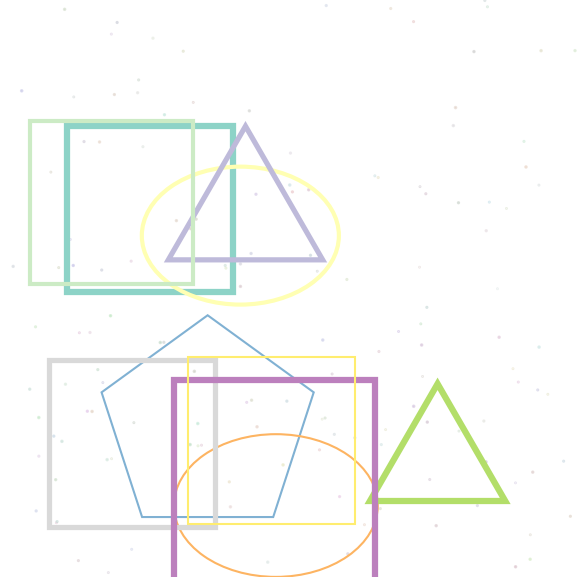[{"shape": "square", "thickness": 3, "radius": 0.72, "center": [0.259, 0.637]}, {"shape": "oval", "thickness": 2, "radius": 0.85, "center": [0.416, 0.591]}, {"shape": "triangle", "thickness": 2.5, "radius": 0.77, "center": [0.425, 0.626]}, {"shape": "pentagon", "thickness": 1, "radius": 0.97, "center": [0.36, 0.26]}, {"shape": "oval", "thickness": 1, "radius": 0.88, "center": [0.478, 0.124]}, {"shape": "triangle", "thickness": 3, "radius": 0.68, "center": [0.758, 0.199]}, {"shape": "square", "thickness": 2.5, "radius": 0.72, "center": [0.229, 0.231]}, {"shape": "square", "thickness": 3, "radius": 0.87, "center": [0.476, 0.167]}, {"shape": "square", "thickness": 2, "radius": 0.71, "center": [0.193, 0.649]}, {"shape": "square", "thickness": 1, "radius": 0.72, "center": [0.47, 0.237]}]